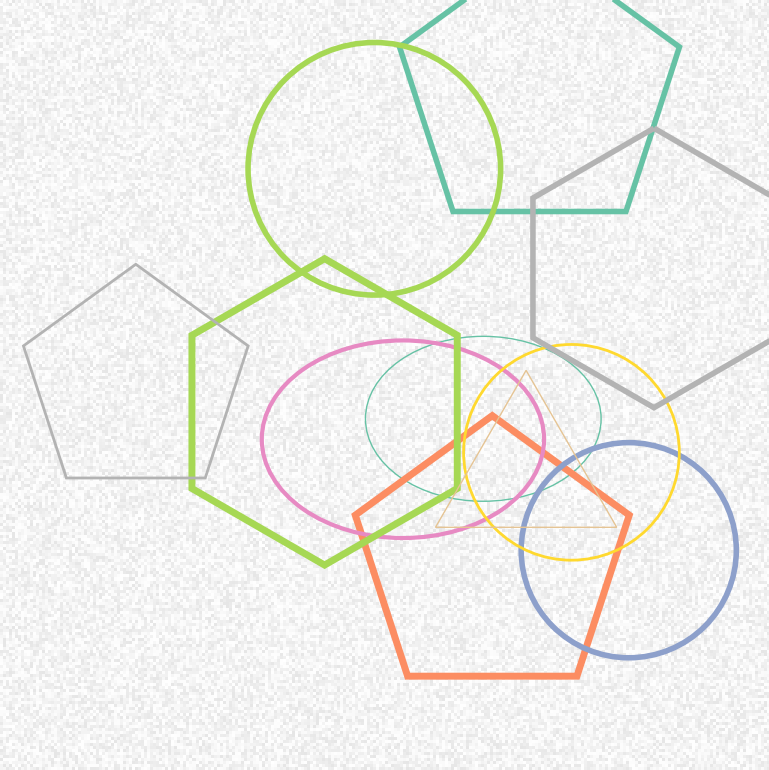[{"shape": "oval", "thickness": 0.5, "radius": 0.77, "center": [0.628, 0.456]}, {"shape": "pentagon", "thickness": 2, "radius": 0.96, "center": [0.701, 0.88]}, {"shape": "pentagon", "thickness": 2.5, "radius": 0.94, "center": [0.639, 0.273]}, {"shape": "circle", "thickness": 2, "radius": 0.7, "center": [0.817, 0.285]}, {"shape": "oval", "thickness": 1.5, "radius": 0.92, "center": [0.523, 0.43]}, {"shape": "circle", "thickness": 2, "radius": 0.82, "center": [0.486, 0.781]}, {"shape": "hexagon", "thickness": 2.5, "radius": 0.99, "center": [0.422, 0.465]}, {"shape": "circle", "thickness": 1, "radius": 0.7, "center": [0.742, 0.413]}, {"shape": "triangle", "thickness": 0.5, "radius": 0.68, "center": [0.683, 0.383]}, {"shape": "hexagon", "thickness": 2, "radius": 0.91, "center": [0.849, 0.652]}, {"shape": "pentagon", "thickness": 1, "radius": 0.77, "center": [0.176, 0.503]}]